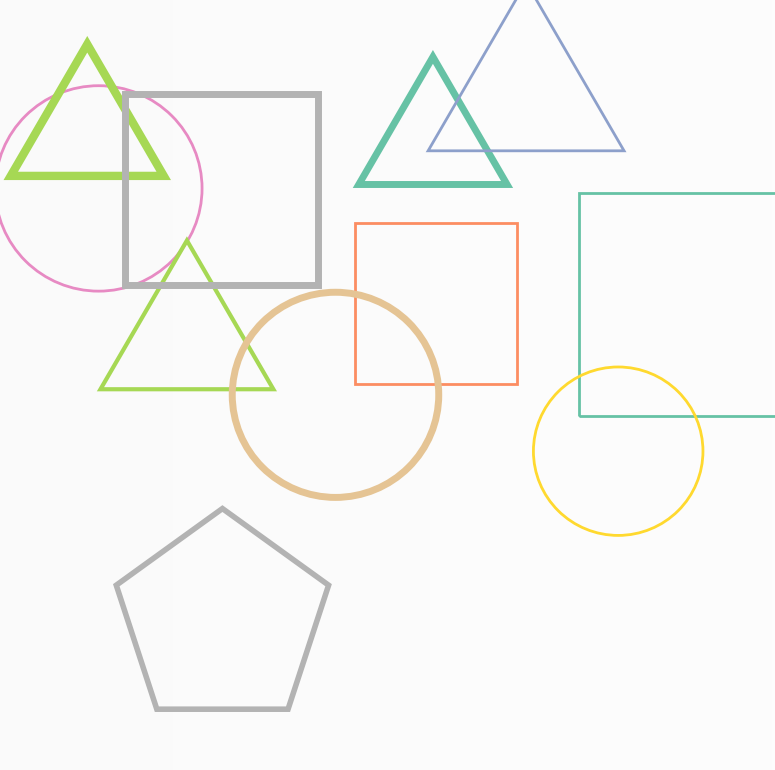[{"shape": "triangle", "thickness": 2.5, "radius": 0.55, "center": [0.559, 0.816]}, {"shape": "square", "thickness": 1, "radius": 0.72, "center": [0.892, 0.605]}, {"shape": "square", "thickness": 1, "radius": 0.52, "center": [0.563, 0.606]}, {"shape": "triangle", "thickness": 1, "radius": 0.73, "center": [0.679, 0.877]}, {"shape": "circle", "thickness": 1, "radius": 0.67, "center": [0.127, 0.755]}, {"shape": "triangle", "thickness": 1.5, "radius": 0.64, "center": [0.241, 0.559]}, {"shape": "triangle", "thickness": 3, "radius": 0.57, "center": [0.113, 0.829]}, {"shape": "circle", "thickness": 1, "radius": 0.55, "center": [0.798, 0.414]}, {"shape": "circle", "thickness": 2.5, "radius": 0.67, "center": [0.433, 0.487]}, {"shape": "pentagon", "thickness": 2, "radius": 0.72, "center": [0.287, 0.195]}, {"shape": "square", "thickness": 2.5, "radius": 0.62, "center": [0.286, 0.754]}]